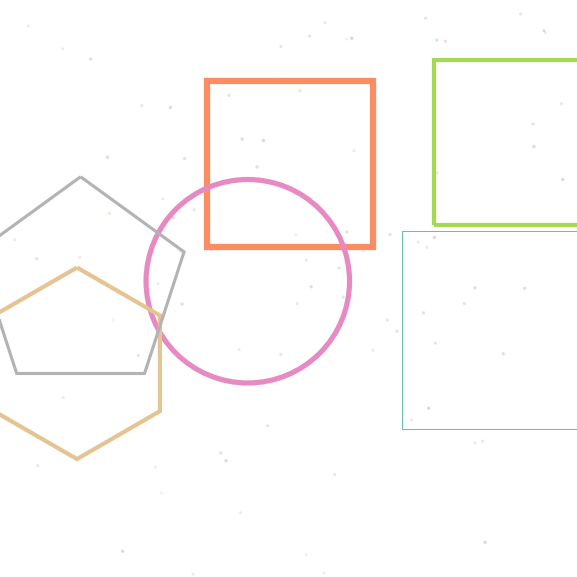[{"shape": "square", "thickness": 0.5, "radius": 0.86, "center": [0.867, 0.427]}, {"shape": "square", "thickness": 3, "radius": 0.72, "center": [0.502, 0.715]}, {"shape": "circle", "thickness": 2.5, "radius": 0.88, "center": [0.429, 0.512]}, {"shape": "square", "thickness": 2, "radius": 0.71, "center": [0.895, 0.753]}, {"shape": "hexagon", "thickness": 2, "radius": 0.83, "center": [0.133, 0.37]}, {"shape": "pentagon", "thickness": 1.5, "radius": 0.94, "center": [0.14, 0.505]}]